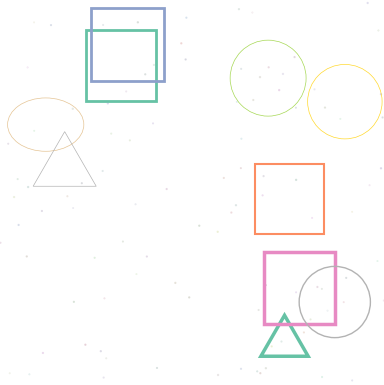[{"shape": "triangle", "thickness": 2.5, "radius": 0.35, "center": [0.739, 0.11]}, {"shape": "square", "thickness": 2, "radius": 0.46, "center": [0.314, 0.829]}, {"shape": "square", "thickness": 1.5, "radius": 0.45, "center": [0.751, 0.483]}, {"shape": "square", "thickness": 2, "radius": 0.48, "center": [0.332, 0.884]}, {"shape": "square", "thickness": 2.5, "radius": 0.46, "center": [0.778, 0.252]}, {"shape": "circle", "thickness": 0.5, "radius": 0.49, "center": [0.696, 0.797]}, {"shape": "circle", "thickness": 0.5, "radius": 0.48, "center": [0.896, 0.736]}, {"shape": "oval", "thickness": 0.5, "radius": 0.49, "center": [0.119, 0.676]}, {"shape": "triangle", "thickness": 0.5, "radius": 0.47, "center": [0.168, 0.564]}, {"shape": "circle", "thickness": 1, "radius": 0.46, "center": [0.87, 0.216]}]